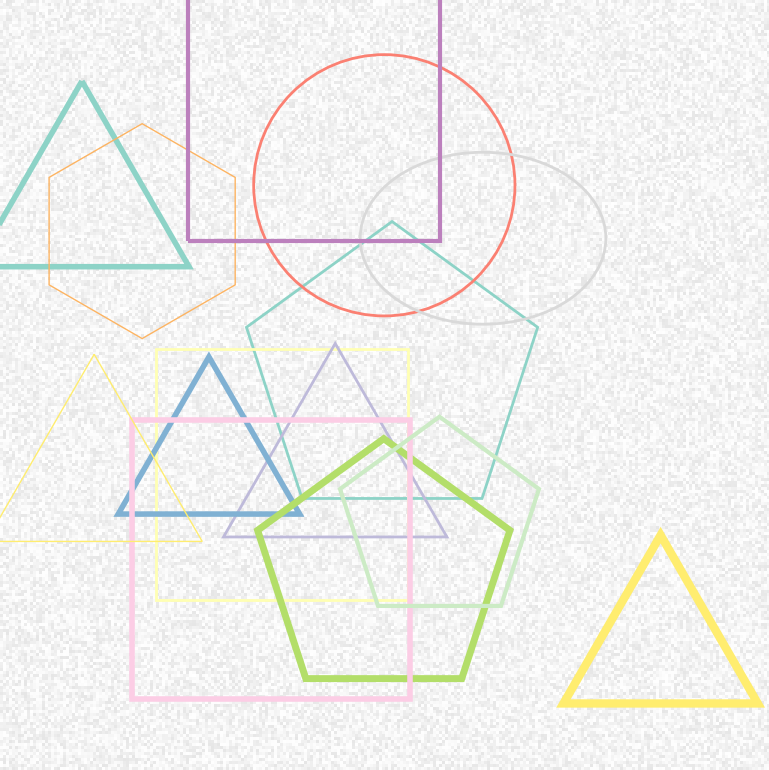[{"shape": "pentagon", "thickness": 1, "radius": 0.99, "center": [0.509, 0.513]}, {"shape": "triangle", "thickness": 2, "radius": 0.8, "center": [0.106, 0.734]}, {"shape": "square", "thickness": 1, "radius": 0.82, "center": [0.366, 0.384]}, {"shape": "triangle", "thickness": 1, "radius": 0.84, "center": [0.435, 0.386]}, {"shape": "circle", "thickness": 1, "radius": 0.85, "center": [0.499, 0.759]}, {"shape": "triangle", "thickness": 2, "radius": 0.68, "center": [0.271, 0.4]}, {"shape": "hexagon", "thickness": 0.5, "radius": 0.7, "center": [0.185, 0.7]}, {"shape": "pentagon", "thickness": 2.5, "radius": 0.86, "center": [0.498, 0.258]}, {"shape": "square", "thickness": 2, "radius": 0.9, "center": [0.352, 0.273]}, {"shape": "oval", "thickness": 1, "radius": 0.8, "center": [0.627, 0.691]}, {"shape": "square", "thickness": 1.5, "radius": 0.82, "center": [0.408, 0.851]}, {"shape": "pentagon", "thickness": 1.5, "radius": 0.68, "center": [0.571, 0.323]}, {"shape": "triangle", "thickness": 0.5, "radius": 0.81, "center": [0.122, 0.378]}, {"shape": "triangle", "thickness": 3, "radius": 0.73, "center": [0.858, 0.159]}]